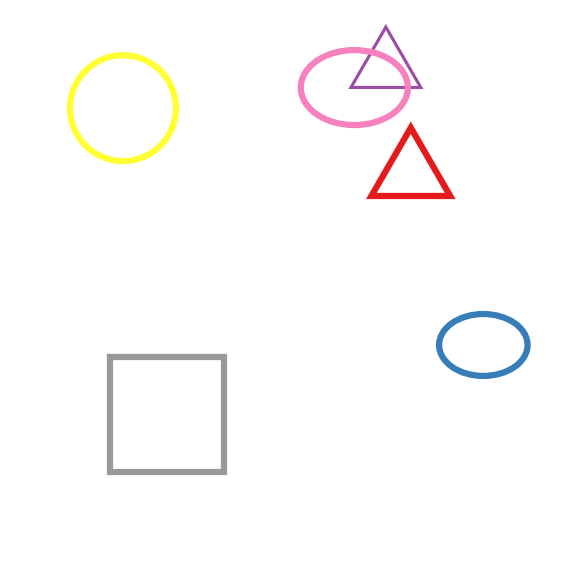[{"shape": "triangle", "thickness": 3, "radius": 0.39, "center": [0.711, 0.699]}, {"shape": "oval", "thickness": 3, "radius": 0.38, "center": [0.837, 0.402]}, {"shape": "triangle", "thickness": 1.5, "radius": 0.35, "center": [0.668, 0.883]}, {"shape": "circle", "thickness": 3, "radius": 0.46, "center": [0.213, 0.812]}, {"shape": "oval", "thickness": 3, "radius": 0.46, "center": [0.614, 0.847]}, {"shape": "square", "thickness": 3, "radius": 0.49, "center": [0.289, 0.281]}]